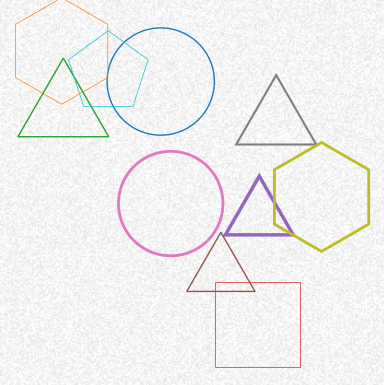[{"shape": "circle", "thickness": 1, "radius": 0.7, "center": [0.418, 0.788]}, {"shape": "hexagon", "thickness": 0.5, "radius": 0.69, "center": [0.16, 0.868]}, {"shape": "triangle", "thickness": 1, "radius": 0.68, "center": [0.164, 0.713]}, {"shape": "square", "thickness": 0.5, "radius": 0.55, "center": [0.669, 0.156]}, {"shape": "triangle", "thickness": 2.5, "radius": 0.51, "center": [0.674, 0.441]}, {"shape": "triangle", "thickness": 1, "radius": 0.51, "center": [0.574, 0.294]}, {"shape": "circle", "thickness": 2, "radius": 0.68, "center": [0.443, 0.471]}, {"shape": "triangle", "thickness": 1.5, "radius": 0.6, "center": [0.717, 0.685]}, {"shape": "hexagon", "thickness": 2, "radius": 0.71, "center": [0.835, 0.488]}, {"shape": "pentagon", "thickness": 0.5, "radius": 0.54, "center": [0.281, 0.811]}]